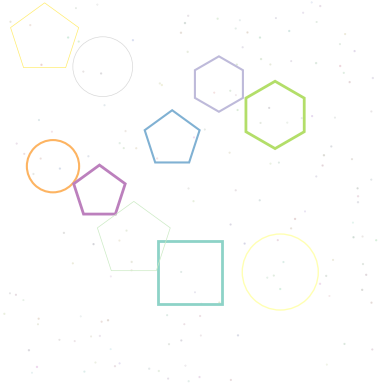[{"shape": "square", "thickness": 2, "radius": 0.41, "center": [0.493, 0.293]}, {"shape": "circle", "thickness": 1, "radius": 0.49, "center": [0.728, 0.293]}, {"shape": "hexagon", "thickness": 1.5, "radius": 0.36, "center": [0.569, 0.782]}, {"shape": "pentagon", "thickness": 1.5, "radius": 0.37, "center": [0.447, 0.639]}, {"shape": "circle", "thickness": 1.5, "radius": 0.34, "center": [0.138, 0.568]}, {"shape": "hexagon", "thickness": 2, "radius": 0.44, "center": [0.714, 0.702]}, {"shape": "circle", "thickness": 0.5, "radius": 0.39, "center": [0.267, 0.827]}, {"shape": "pentagon", "thickness": 2, "radius": 0.35, "center": [0.258, 0.501]}, {"shape": "pentagon", "thickness": 0.5, "radius": 0.5, "center": [0.348, 0.377]}, {"shape": "pentagon", "thickness": 0.5, "radius": 0.47, "center": [0.116, 0.9]}]